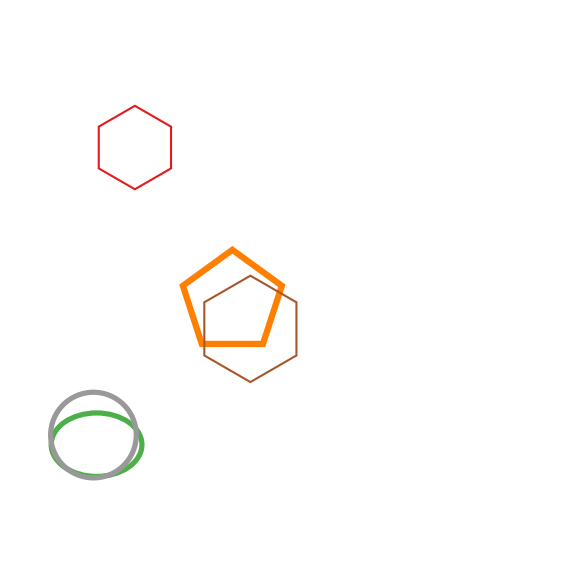[{"shape": "hexagon", "thickness": 1, "radius": 0.36, "center": [0.234, 0.744]}, {"shape": "oval", "thickness": 2.5, "radius": 0.39, "center": [0.167, 0.229]}, {"shape": "pentagon", "thickness": 3, "radius": 0.45, "center": [0.402, 0.476]}, {"shape": "hexagon", "thickness": 1, "radius": 0.46, "center": [0.434, 0.43]}, {"shape": "circle", "thickness": 2.5, "radius": 0.37, "center": [0.162, 0.246]}]